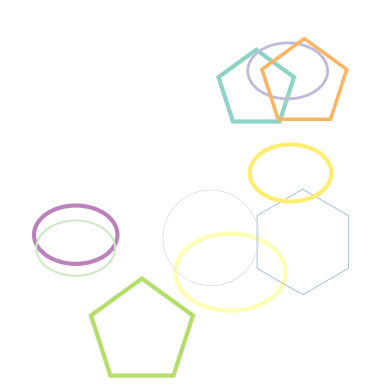[{"shape": "pentagon", "thickness": 3, "radius": 0.52, "center": [0.666, 0.768]}, {"shape": "oval", "thickness": 3, "radius": 0.71, "center": [0.598, 0.293]}, {"shape": "oval", "thickness": 2, "radius": 0.52, "center": [0.747, 0.816]}, {"shape": "hexagon", "thickness": 0.5, "radius": 0.69, "center": [0.786, 0.371]}, {"shape": "pentagon", "thickness": 2.5, "radius": 0.58, "center": [0.79, 0.784]}, {"shape": "pentagon", "thickness": 3, "radius": 0.7, "center": [0.369, 0.137]}, {"shape": "circle", "thickness": 0.5, "radius": 0.62, "center": [0.548, 0.382]}, {"shape": "oval", "thickness": 3, "radius": 0.54, "center": [0.197, 0.39]}, {"shape": "oval", "thickness": 1.5, "radius": 0.51, "center": [0.197, 0.355]}, {"shape": "oval", "thickness": 3, "radius": 0.53, "center": [0.755, 0.551]}]